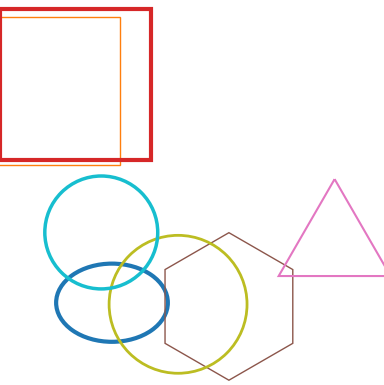[{"shape": "oval", "thickness": 3, "radius": 0.73, "center": [0.291, 0.214]}, {"shape": "square", "thickness": 1, "radius": 0.96, "center": [0.119, 0.764]}, {"shape": "square", "thickness": 3, "radius": 0.98, "center": [0.195, 0.78]}, {"shape": "hexagon", "thickness": 1, "radius": 0.96, "center": [0.595, 0.204]}, {"shape": "triangle", "thickness": 1.5, "radius": 0.84, "center": [0.869, 0.367]}, {"shape": "circle", "thickness": 2, "radius": 0.9, "center": [0.463, 0.21]}, {"shape": "circle", "thickness": 2.5, "radius": 0.73, "center": [0.263, 0.396]}]